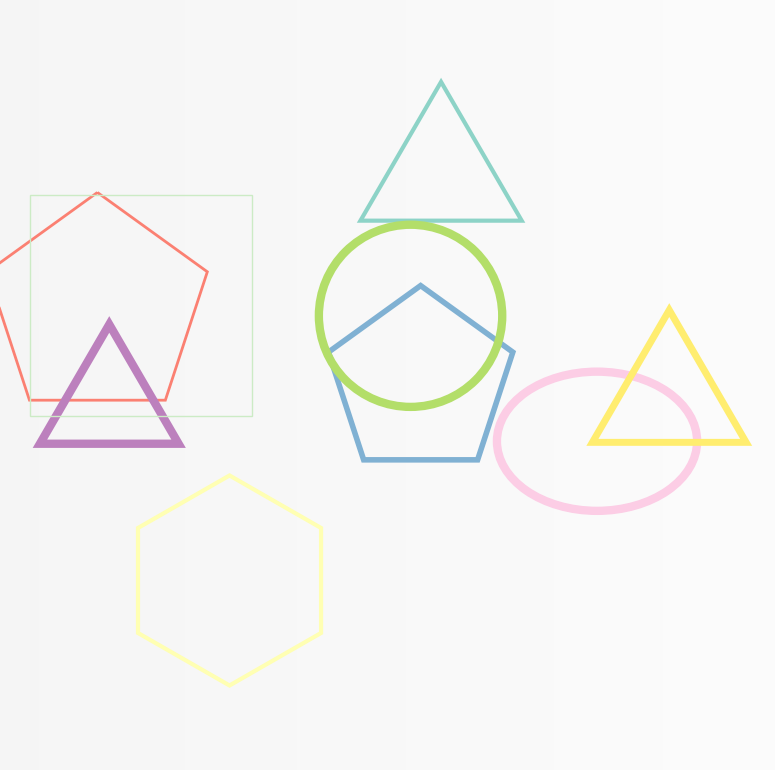[{"shape": "triangle", "thickness": 1.5, "radius": 0.6, "center": [0.569, 0.773]}, {"shape": "hexagon", "thickness": 1.5, "radius": 0.68, "center": [0.296, 0.246]}, {"shape": "pentagon", "thickness": 1, "radius": 0.75, "center": [0.126, 0.601]}, {"shape": "pentagon", "thickness": 2, "radius": 0.63, "center": [0.543, 0.504]}, {"shape": "circle", "thickness": 3, "radius": 0.59, "center": [0.53, 0.59]}, {"shape": "oval", "thickness": 3, "radius": 0.65, "center": [0.77, 0.427]}, {"shape": "triangle", "thickness": 3, "radius": 0.52, "center": [0.141, 0.475]}, {"shape": "square", "thickness": 0.5, "radius": 0.72, "center": [0.182, 0.603]}, {"shape": "triangle", "thickness": 2.5, "radius": 0.57, "center": [0.864, 0.483]}]